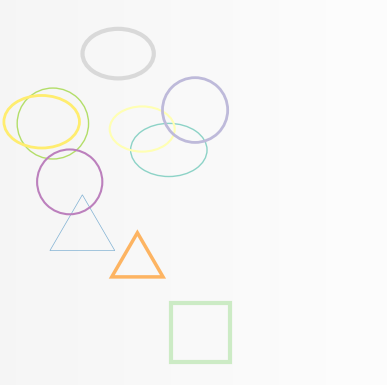[{"shape": "oval", "thickness": 1, "radius": 0.49, "center": [0.436, 0.611]}, {"shape": "oval", "thickness": 1.5, "radius": 0.42, "center": [0.367, 0.665]}, {"shape": "circle", "thickness": 2, "radius": 0.42, "center": [0.503, 0.714]}, {"shape": "triangle", "thickness": 0.5, "radius": 0.48, "center": [0.213, 0.397]}, {"shape": "triangle", "thickness": 2.5, "radius": 0.38, "center": [0.355, 0.319]}, {"shape": "circle", "thickness": 1, "radius": 0.46, "center": [0.136, 0.679]}, {"shape": "oval", "thickness": 3, "radius": 0.46, "center": [0.305, 0.861]}, {"shape": "circle", "thickness": 1.5, "radius": 0.42, "center": [0.18, 0.528]}, {"shape": "square", "thickness": 3, "radius": 0.38, "center": [0.517, 0.136]}, {"shape": "oval", "thickness": 2, "radius": 0.49, "center": [0.108, 0.684]}]